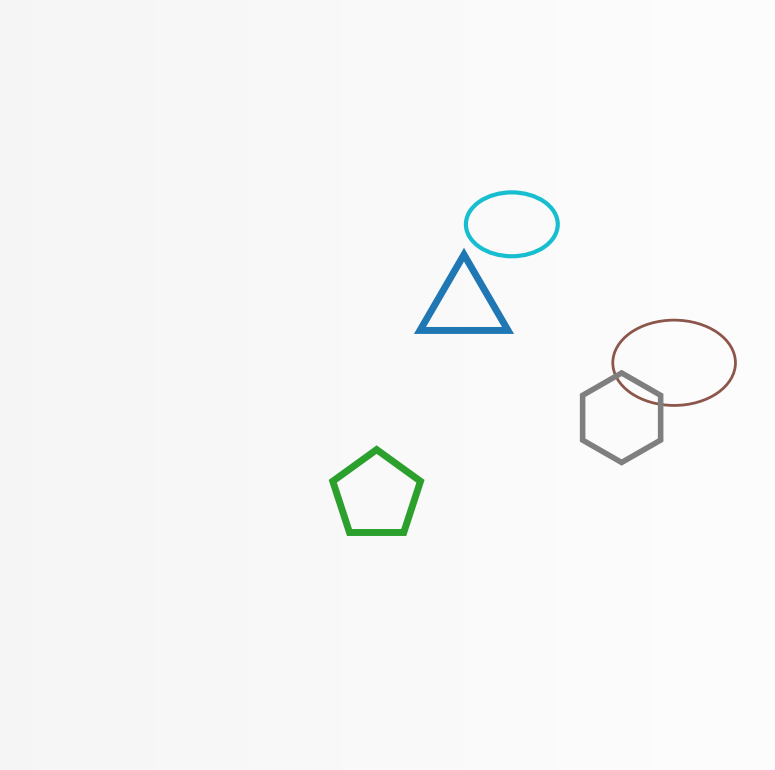[{"shape": "triangle", "thickness": 2.5, "radius": 0.33, "center": [0.599, 0.604]}, {"shape": "pentagon", "thickness": 2.5, "radius": 0.3, "center": [0.486, 0.357]}, {"shape": "oval", "thickness": 1, "radius": 0.4, "center": [0.87, 0.529]}, {"shape": "hexagon", "thickness": 2, "radius": 0.29, "center": [0.802, 0.458]}, {"shape": "oval", "thickness": 1.5, "radius": 0.3, "center": [0.66, 0.709]}]